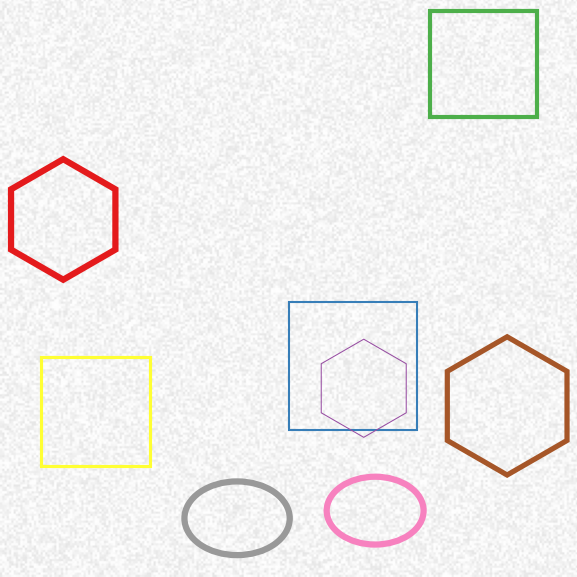[{"shape": "hexagon", "thickness": 3, "radius": 0.52, "center": [0.109, 0.619]}, {"shape": "square", "thickness": 1, "radius": 0.56, "center": [0.611, 0.365]}, {"shape": "square", "thickness": 2, "radius": 0.46, "center": [0.837, 0.888]}, {"shape": "hexagon", "thickness": 0.5, "radius": 0.42, "center": [0.63, 0.327]}, {"shape": "square", "thickness": 1.5, "radius": 0.47, "center": [0.165, 0.287]}, {"shape": "hexagon", "thickness": 2.5, "radius": 0.6, "center": [0.878, 0.296]}, {"shape": "oval", "thickness": 3, "radius": 0.42, "center": [0.65, 0.115]}, {"shape": "oval", "thickness": 3, "radius": 0.46, "center": [0.411, 0.102]}]